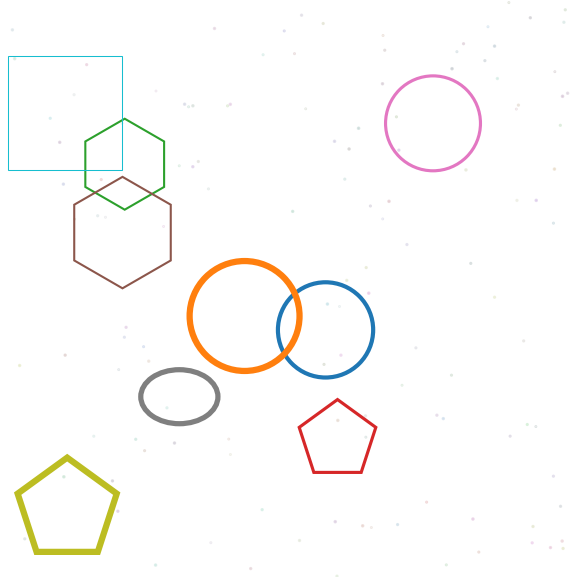[{"shape": "circle", "thickness": 2, "radius": 0.41, "center": [0.564, 0.428]}, {"shape": "circle", "thickness": 3, "radius": 0.48, "center": [0.424, 0.452]}, {"shape": "hexagon", "thickness": 1, "radius": 0.39, "center": [0.216, 0.715]}, {"shape": "pentagon", "thickness": 1.5, "radius": 0.35, "center": [0.584, 0.238]}, {"shape": "hexagon", "thickness": 1, "radius": 0.48, "center": [0.212, 0.596]}, {"shape": "circle", "thickness": 1.5, "radius": 0.41, "center": [0.75, 0.786]}, {"shape": "oval", "thickness": 2.5, "radius": 0.33, "center": [0.311, 0.312]}, {"shape": "pentagon", "thickness": 3, "radius": 0.45, "center": [0.116, 0.116]}, {"shape": "square", "thickness": 0.5, "radius": 0.49, "center": [0.113, 0.804]}]